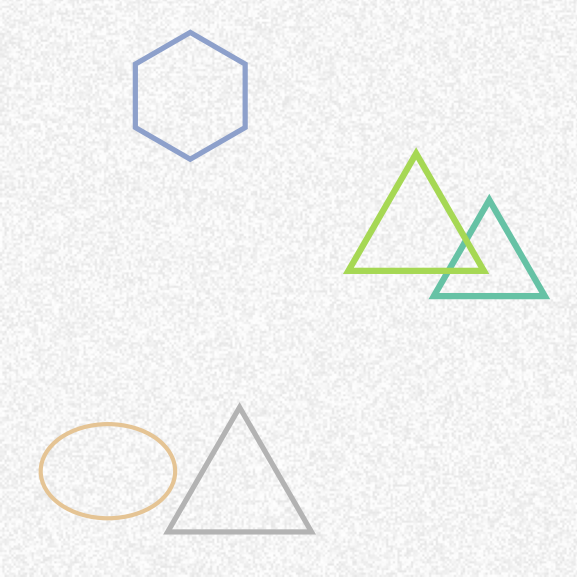[{"shape": "triangle", "thickness": 3, "radius": 0.55, "center": [0.847, 0.542]}, {"shape": "hexagon", "thickness": 2.5, "radius": 0.55, "center": [0.329, 0.833]}, {"shape": "triangle", "thickness": 3, "radius": 0.68, "center": [0.721, 0.598]}, {"shape": "oval", "thickness": 2, "radius": 0.58, "center": [0.187, 0.183]}, {"shape": "triangle", "thickness": 2.5, "radius": 0.72, "center": [0.415, 0.15]}]